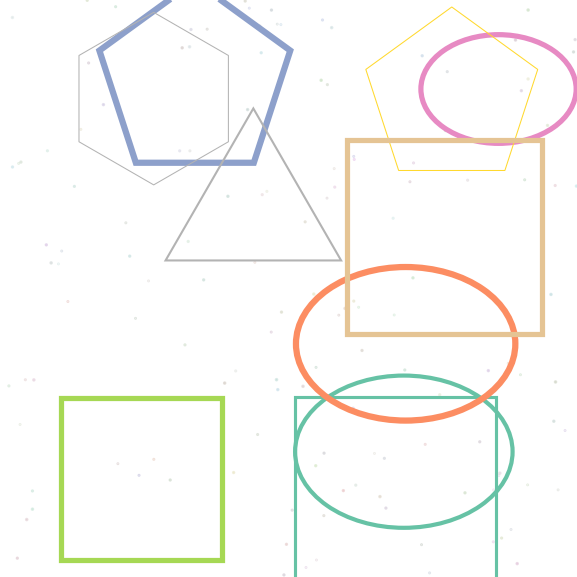[{"shape": "square", "thickness": 1.5, "radius": 0.87, "center": [0.685, 0.137]}, {"shape": "oval", "thickness": 2, "radius": 0.94, "center": [0.699, 0.217]}, {"shape": "oval", "thickness": 3, "radius": 0.95, "center": [0.702, 0.404]}, {"shape": "pentagon", "thickness": 3, "radius": 0.87, "center": [0.337, 0.858]}, {"shape": "oval", "thickness": 2.5, "radius": 0.67, "center": [0.863, 0.845]}, {"shape": "square", "thickness": 2.5, "radius": 0.7, "center": [0.245, 0.17]}, {"shape": "pentagon", "thickness": 0.5, "radius": 0.78, "center": [0.782, 0.831]}, {"shape": "square", "thickness": 2.5, "radius": 0.84, "center": [0.77, 0.589]}, {"shape": "triangle", "thickness": 1, "radius": 0.88, "center": [0.439, 0.636]}, {"shape": "hexagon", "thickness": 0.5, "radius": 0.75, "center": [0.266, 0.828]}]